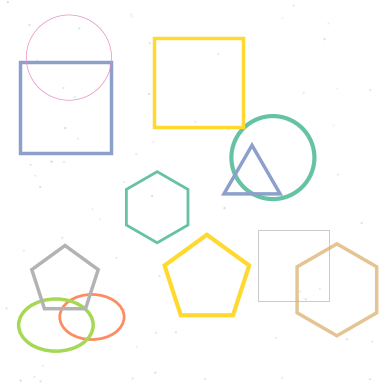[{"shape": "circle", "thickness": 3, "radius": 0.54, "center": [0.709, 0.591]}, {"shape": "hexagon", "thickness": 2, "radius": 0.46, "center": [0.408, 0.462]}, {"shape": "oval", "thickness": 2, "radius": 0.42, "center": [0.239, 0.177]}, {"shape": "square", "thickness": 2.5, "radius": 0.59, "center": [0.169, 0.722]}, {"shape": "triangle", "thickness": 2.5, "radius": 0.42, "center": [0.655, 0.538]}, {"shape": "circle", "thickness": 0.5, "radius": 0.55, "center": [0.179, 0.85]}, {"shape": "oval", "thickness": 2.5, "radius": 0.48, "center": [0.145, 0.156]}, {"shape": "pentagon", "thickness": 3, "radius": 0.58, "center": [0.537, 0.275]}, {"shape": "square", "thickness": 2.5, "radius": 0.58, "center": [0.515, 0.786]}, {"shape": "hexagon", "thickness": 2.5, "radius": 0.6, "center": [0.875, 0.247]}, {"shape": "square", "thickness": 0.5, "radius": 0.46, "center": [0.762, 0.31]}, {"shape": "pentagon", "thickness": 2.5, "radius": 0.45, "center": [0.169, 0.272]}]